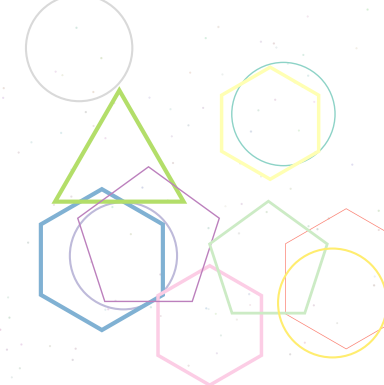[{"shape": "circle", "thickness": 1, "radius": 0.67, "center": [0.736, 0.704]}, {"shape": "hexagon", "thickness": 2.5, "radius": 0.73, "center": [0.702, 0.68]}, {"shape": "circle", "thickness": 1.5, "radius": 0.7, "center": [0.321, 0.336]}, {"shape": "hexagon", "thickness": 0.5, "radius": 0.91, "center": [0.899, 0.276]}, {"shape": "hexagon", "thickness": 3, "radius": 0.91, "center": [0.265, 0.326]}, {"shape": "triangle", "thickness": 3, "radius": 0.96, "center": [0.31, 0.573]}, {"shape": "hexagon", "thickness": 2.5, "radius": 0.78, "center": [0.545, 0.155]}, {"shape": "circle", "thickness": 1.5, "radius": 0.69, "center": [0.206, 0.875]}, {"shape": "pentagon", "thickness": 1, "radius": 0.97, "center": [0.386, 0.373]}, {"shape": "pentagon", "thickness": 2, "radius": 0.8, "center": [0.697, 0.317]}, {"shape": "circle", "thickness": 1.5, "radius": 0.71, "center": [0.864, 0.213]}]